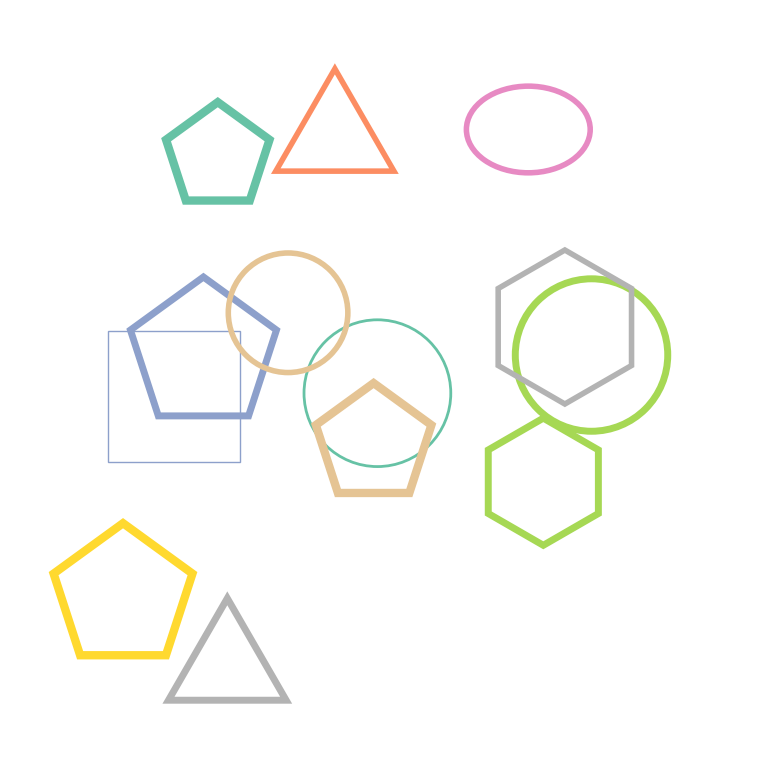[{"shape": "pentagon", "thickness": 3, "radius": 0.35, "center": [0.283, 0.797]}, {"shape": "circle", "thickness": 1, "radius": 0.48, "center": [0.49, 0.489]}, {"shape": "triangle", "thickness": 2, "radius": 0.44, "center": [0.435, 0.822]}, {"shape": "square", "thickness": 0.5, "radius": 0.43, "center": [0.226, 0.485]}, {"shape": "pentagon", "thickness": 2.5, "radius": 0.5, "center": [0.264, 0.541]}, {"shape": "oval", "thickness": 2, "radius": 0.4, "center": [0.686, 0.832]}, {"shape": "hexagon", "thickness": 2.5, "radius": 0.41, "center": [0.706, 0.374]}, {"shape": "circle", "thickness": 2.5, "radius": 0.49, "center": [0.768, 0.539]}, {"shape": "pentagon", "thickness": 3, "radius": 0.47, "center": [0.16, 0.226]}, {"shape": "pentagon", "thickness": 3, "radius": 0.39, "center": [0.485, 0.424]}, {"shape": "circle", "thickness": 2, "radius": 0.39, "center": [0.374, 0.594]}, {"shape": "hexagon", "thickness": 2, "radius": 0.5, "center": [0.734, 0.575]}, {"shape": "triangle", "thickness": 2.5, "radius": 0.44, "center": [0.295, 0.135]}]